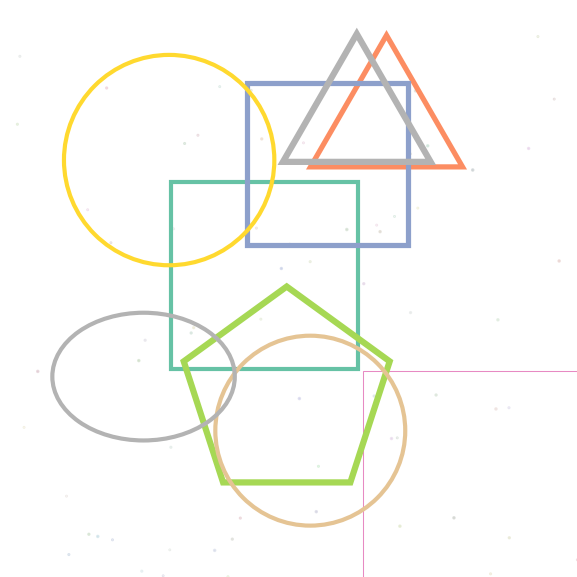[{"shape": "square", "thickness": 2, "radius": 0.81, "center": [0.458, 0.522]}, {"shape": "triangle", "thickness": 2.5, "radius": 0.76, "center": [0.669, 0.786]}, {"shape": "square", "thickness": 2.5, "radius": 0.7, "center": [0.567, 0.715]}, {"shape": "square", "thickness": 0.5, "radius": 0.99, "center": [0.826, 0.159]}, {"shape": "pentagon", "thickness": 3, "radius": 0.94, "center": [0.496, 0.315]}, {"shape": "circle", "thickness": 2, "radius": 0.91, "center": [0.293, 0.722]}, {"shape": "circle", "thickness": 2, "radius": 0.82, "center": [0.537, 0.253]}, {"shape": "triangle", "thickness": 3, "radius": 0.74, "center": [0.618, 0.793]}, {"shape": "oval", "thickness": 2, "radius": 0.79, "center": [0.249, 0.347]}]